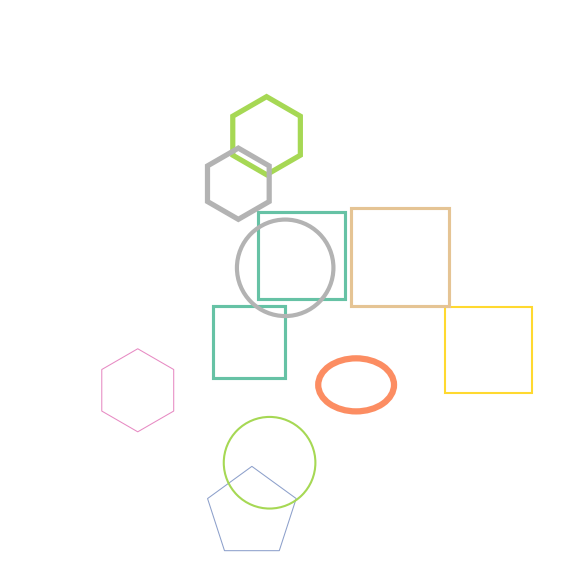[{"shape": "square", "thickness": 1.5, "radius": 0.38, "center": [0.522, 0.557]}, {"shape": "square", "thickness": 1.5, "radius": 0.31, "center": [0.431, 0.407]}, {"shape": "oval", "thickness": 3, "radius": 0.33, "center": [0.617, 0.333]}, {"shape": "pentagon", "thickness": 0.5, "radius": 0.4, "center": [0.436, 0.111]}, {"shape": "hexagon", "thickness": 0.5, "radius": 0.36, "center": [0.239, 0.323]}, {"shape": "circle", "thickness": 1, "radius": 0.4, "center": [0.467, 0.198]}, {"shape": "hexagon", "thickness": 2.5, "radius": 0.34, "center": [0.462, 0.764]}, {"shape": "square", "thickness": 1, "radius": 0.38, "center": [0.846, 0.393]}, {"shape": "square", "thickness": 1.5, "radius": 0.42, "center": [0.693, 0.555]}, {"shape": "circle", "thickness": 2, "radius": 0.42, "center": [0.494, 0.535]}, {"shape": "hexagon", "thickness": 2.5, "radius": 0.31, "center": [0.413, 0.681]}]